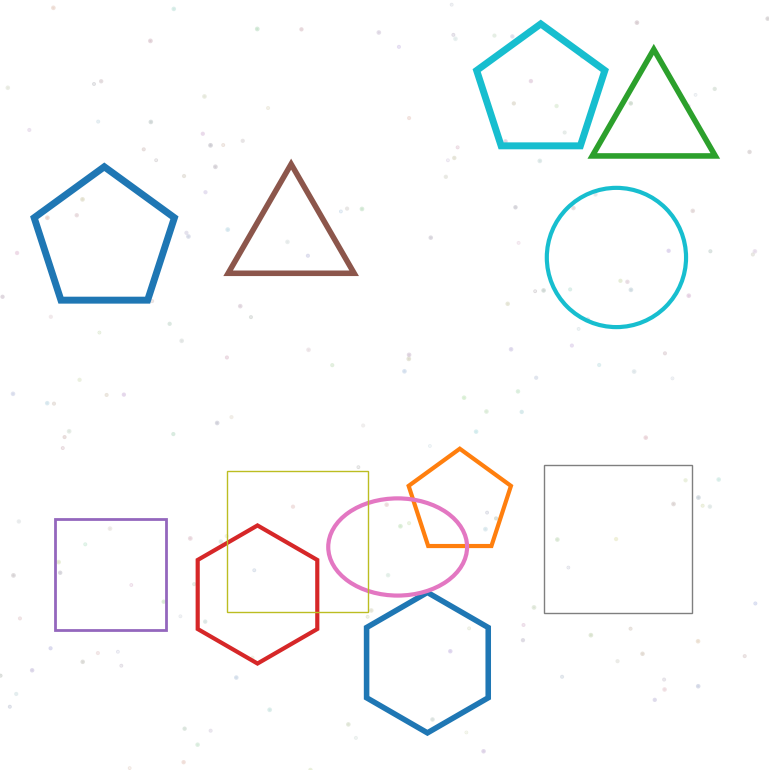[{"shape": "hexagon", "thickness": 2, "radius": 0.46, "center": [0.555, 0.139]}, {"shape": "pentagon", "thickness": 2.5, "radius": 0.48, "center": [0.135, 0.688]}, {"shape": "pentagon", "thickness": 1.5, "radius": 0.35, "center": [0.597, 0.347]}, {"shape": "triangle", "thickness": 2, "radius": 0.46, "center": [0.849, 0.844]}, {"shape": "hexagon", "thickness": 1.5, "radius": 0.45, "center": [0.334, 0.228]}, {"shape": "square", "thickness": 1, "radius": 0.36, "center": [0.143, 0.254]}, {"shape": "triangle", "thickness": 2, "radius": 0.47, "center": [0.378, 0.692]}, {"shape": "oval", "thickness": 1.5, "radius": 0.45, "center": [0.516, 0.29]}, {"shape": "square", "thickness": 0.5, "radius": 0.48, "center": [0.803, 0.3]}, {"shape": "square", "thickness": 0.5, "radius": 0.46, "center": [0.387, 0.297]}, {"shape": "pentagon", "thickness": 2.5, "radius": 0.44, "center": [0.702, 0.881]}, {"shape": "circle", "thickness": 1.5, "radius": 0.45, "center": [0.801, 0.666]}]